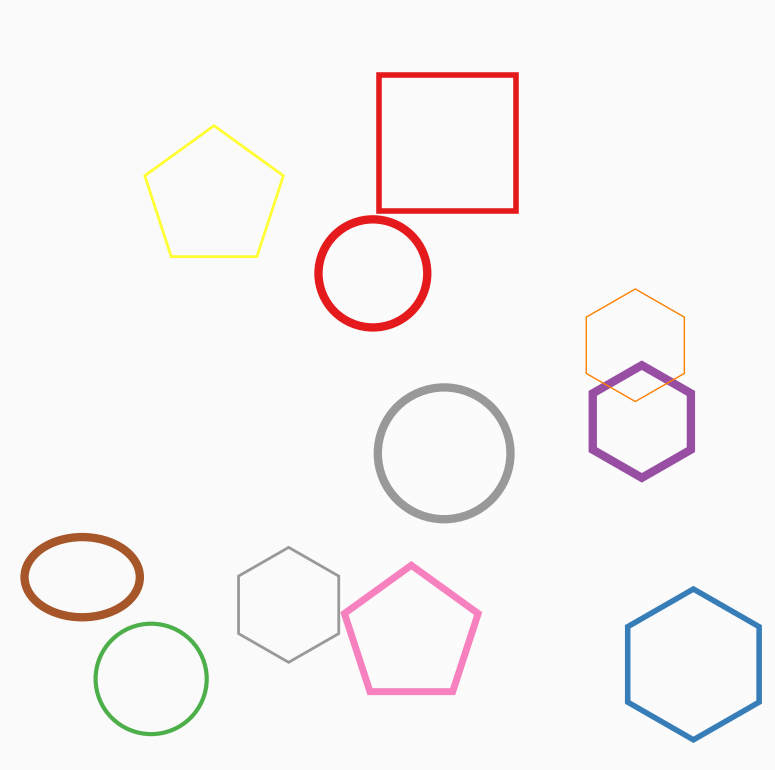[{"shape": "square", "thickness": 2, "radius": 0.44, "center": [0.577, 0.814]}, {"shape": "circle", "thickness": 3, "radius": 0.35, "center": [0.481, 0.645]}, {"shape": "hexagon", "thickness": 2, "radius": 0.49, "center": [0.895, 0.137]}, {"shape": "circle", "thickness": 1.5, "radius": 0.36, "center": [0.195, 0.118]}, {"shape": "hexagon", "thickness": 3, "radius": 0.37, "center": [0.828, 0.453]}, {"shape": "hexagon", "thickness": 0.5, "radius": 0.37, "center": [0.82, 0.552]}, {"shape": "pentagon", "thickness": 1, "radius": 0.47, "center": [0.276, 0.743]}, {"shape": "oval", "thickness": 3, "radius": 0.37, "center": [0.106, 0.25]}, {"shape": "pentagon", "thickness": 2.5, "radius": 0.45, "center": [0.531, 0.175]}, {"shape": "circle", "thickness": 3, "radius": 0.43, "center": [0.573, 0.411]}, {"shape": "hexagon", "thickness": 1, "radius": 0.37, "center": [0.372, 0.214]}]